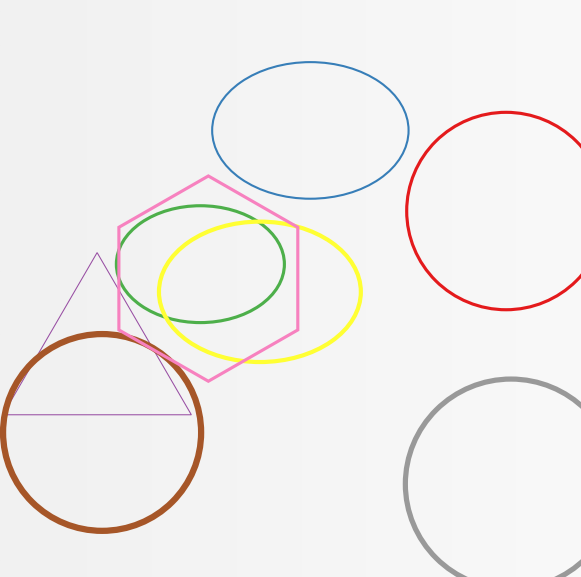[{"shape": "circle", "thickness": 1.5, "radius": 0.85, "center": [0.871, 0.634]}, {"shape": "oval", "thickness": 1, "radius": 0.84, "center": [0.534, 0.773]}, {"shape": "oval", "thickness": 1.5, "radius": 0.72, "center": [0.345, 0.542]}, {"shape": "triangle", "thickness": 0.5, "radius": 0.94, "center": [0.167, 0.375]}, {"shape": "oval", "thickness": 2, "radius": 0.87, "center": [0.447, 0.494]}, {"shape": "circle", "thickness": 3, "radius": 0.85, "center": [0.176, 0.25]}, {"shape": "hexagon", "thickness": 1.5, "radius": 0.89, "center": [0.358, 0.517]}, {"shape": "circle", "thickness": 2.5, "radius": 0.91, "center": [0.879, 0.161]}]